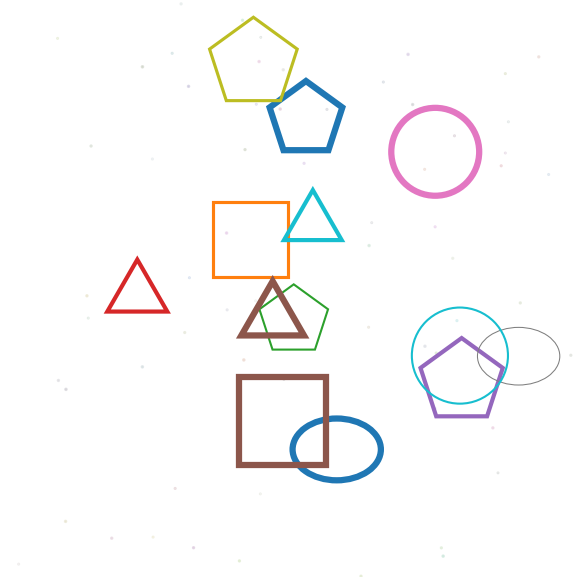[{"shape": "pentagon", "thickness": 3, "radius": 0.33, "center": [0.53, 0.793]}, {"shape": "oval", "thickness": 3, "radius": 0.38, "center": [0.583, 0.221]}, {"shape": "square", "thickness": 1.5, "radius": 0.32, "center": [0.434, 0.585]}, {"shape": "pentagon", "thickness": 1, "radius": 0.31, "center": [0.509, 0.444]}, {"shape": "triangle", "thickness": 2, "radius": 0.3, "center": [0.238, 0.49]}, {"shape": "pentagon", "thickness": 2, "radius": 0.37, "center": [0.799, 0.339]}, {"shape": "triangle", "thickness": 3, "radius": 0.31, "center": [0.472, 0.45]}, {"shape": "square", "thickness": 3, "radius": 0.38, "center": [0.49, 0.27]}, {"shape": "circle", "thickness": 3, "radius": 0.38, "center": [0.754, 0.736]}, {"shape": "oval", "thickness": 0.5, "radius": 0.36, "center": [0.898, 0.382]}, {"shape": "pentagon", "thickness": 1.5, "radius": 0.4, "center": [0.439, 0.889]}, {"shape": "triangle", "thickness": 2, "radius": 0.29, "center": [0.542, 0.612]}, {"shape": "circle", "thickness": 1, "radius": 0.42, "center": [0.796, 0.383]}]